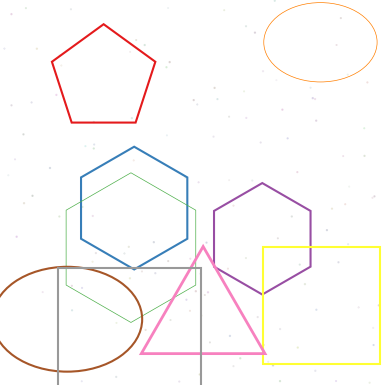[{"shape": "pentagon", "thickness": 1.5, "radius": 0.71, "center": [0.269, 0.796]}, {"shape": "hexagon", "thickness": 1.5, "radius": 0.8, "center": [0.349, 0.46]}, {"shape": "hexagon", "thickness": 0.5, "radius": 0.97, "center": [0.34, 0.357]}, {"shape": "hexagon", "thickness": 1.5, "radius": 0.72, "center": [0.681, 0.38]}, {"shape": "oval", "thickness": 0.5, "radius": 0.74, "center": [0.832, 0.89]}, {"shape": "square", "thickness": 1.5, "radius": 0.76, "center": [0.835, 0.207]}, {"shape": "oval", "thickness": 1.5, "radius": 0.97, "center": [0.175, 0.171]}, {"shape": "triangle", "thickness": 2, "radius": 0.93, "center": [0.528, 0.174]}, {"shape": "square", "thickness": 1.5, "radius": 0.93, "center": [0.336, 0.119]}]